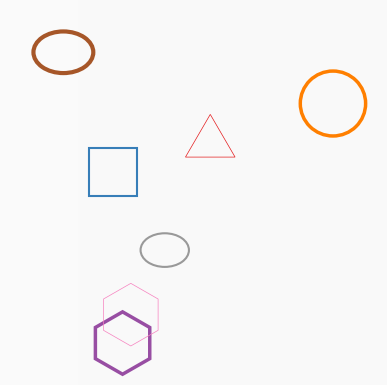[{"shape": "triangle", "thickness": 0.5, "radius": 0.37, "center": [0.543, 0.629]}, {"shape": "square", "thickness": 1.5, "radius": 0.31, "center": [0.291, 0.553]}, {"shape": "hexagon", "thickness": 2.5, "radius": 0.41, "center": [0.316, 0.109]}, {"shape": "circle", "thickness": 2.5, "radius": 0.42, "center": [0.859, 0.731]}, {"shape": "oval", "thickness": 3, "radius": 0.39, "center": [0.164, 0.864]}, {"shape": "hexagon", "thickness": 0.5, "radius": 0.41, "center": [0.338, 0.183]}, {"shape": "oval", "thickness": 1.5, "radius": 0.31, "center": [0.425, 0.35]}]